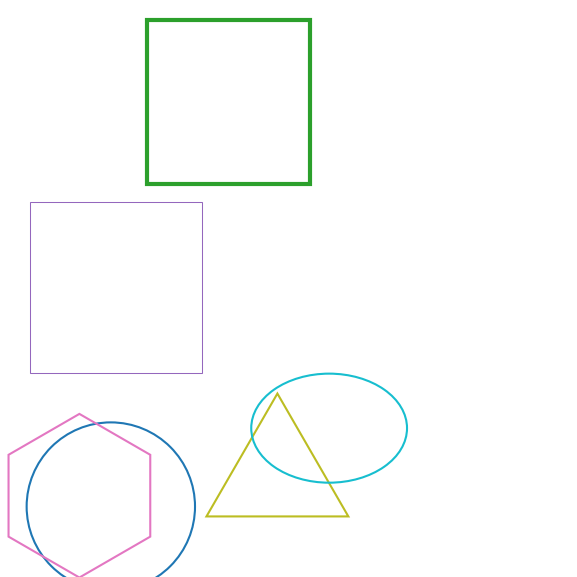[{"shape": "circle", "thickness": 1, "radius": 0.73, "center": [0.192, 0.122]}, {"shape": "square", "thickness": 2, "radius": 0.71, "center": [0.396, 0.822]}, {"shape": "square", "thickness": 0.5, "radius": 0.74, "center": [0.201, 0.501]}, {"shape": "hexagon", "thickness": 1, "radius": 0.71, "center": [0.137, 0.141]}, {"shape": "triangle", "thickness": 1, "radius": 0.71, "center": [0.48, 0.176]}, {"shape": "oval", "thickness": 1, "radius": 0.67, "center": [0.57, 0.258]}]